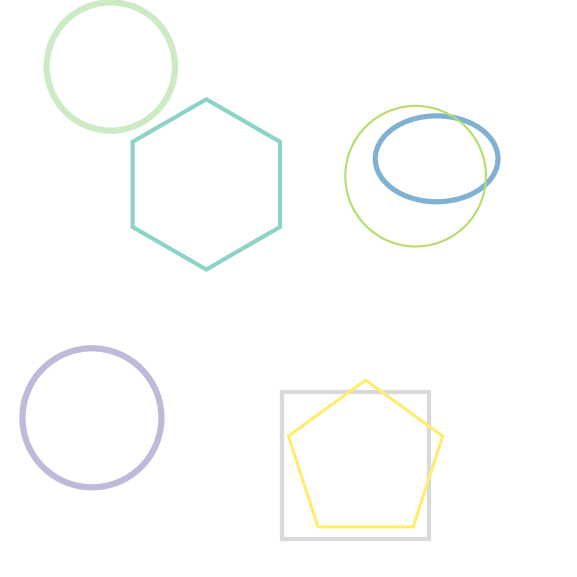[{"shape": "hexagon", "thickness": 2, "radius": 0.74, "center": [0.357, 0.68]}, {"shape": "circle", "thickness": 3, "radius": 0.6, "center": [0.159, 0.276]}, {"shape": "oval", "thickness": 2.5, "radius": 0.53, "center": [0.756, 0.724]}, {"shape": "circle", "thickness": 1, "radius": 0.61, "center": [0.72, 0.694]}, {"shape": "square", "thickness": 2, "radius": 0.64, "center": [0.616, 0.193]}, {"shape": "circle", "thickness": 3, "radius": 0.56, "center": [0.192, 0.884]}, {"shape": "pentagon", "thickness": 1.5, "radius": 0.7, "center": [0.633, 0.201]}]